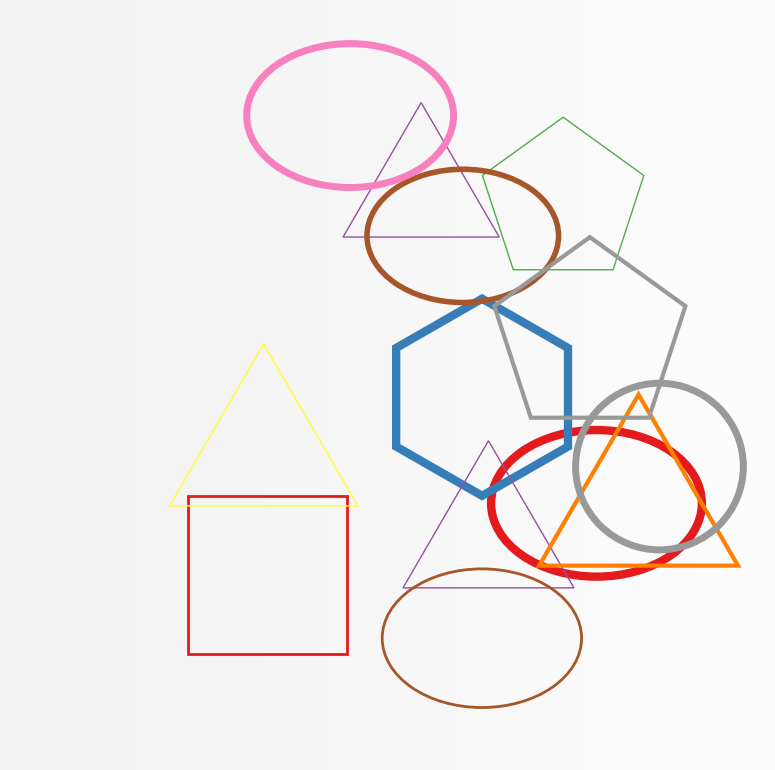[{"shape": "oval", "thickness": 3, "radius": 0.68, "center": [0.77, 0.346]}, {"shape": "square", "thickness": 1, "radius": 0.51, "center": [0.345, 0.253]}, {"shape": "hexagon", "thickness": 3, "radius": 0.64, "center": [0.622, 0.484]}, {"shape": "pentagon", "thickness": 0.5, "radius": 0.55, "center": [0.727, 0.738]}, {"shape": "triangle", "thickness": 0.5, "radius": 0.58, "center": [0.543, 0.75]}, {"shape": "triangle", "thickness": 0.5, "radius": 0.64, "center": [0.63, 0.3]}, {"shape": "triangle", "thickness": 1.5, "radius": 0.74, "center": [0.824, 0.339]}, {"shape": "triangle", "thickness": 0.5, "radius": 0.7, "center": [0.34, 0.413]}, {"shape": "oval", "thickness": 1, "radius": 0.64, "center": [0.622, 0.171]}, {"shape": "oval", "thickness": 2, "radius": 0.62, "center": [0.597, 0.694]}, {"shape": "oval", "thickness": 2.5, "radius": 0.67, "center": [0.452, 0.85]}, {"shape": "circle", "thickness": 2.5, "radius": 0.54, "center": [0.851, 0.394]}, {"shape": "pentagon", "thickness": 1.5, "radius": 0.65, "center": [0.761, 0.562]}]